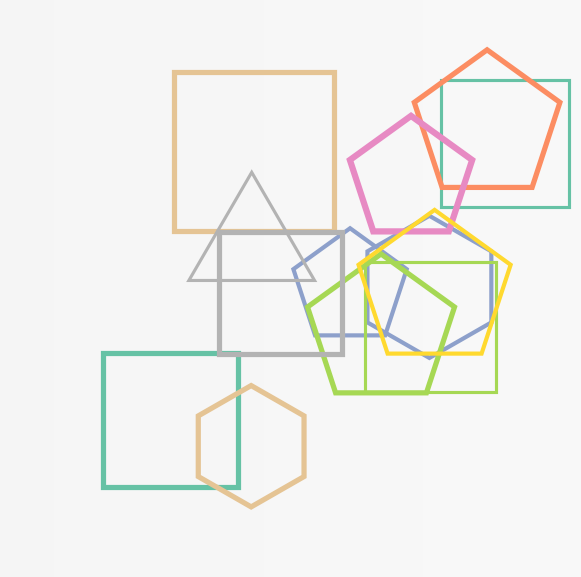[{"shape": "square", "thickness": 2.5, "radius": 0.58, "center": [0.294, 0.271]}, {"shape": "square", "thickness": 1.5, "radius": 0.55, "center": [0.869, 0.751]}, {"shape": "pentagon", "thickness": 2.5, "radius": 0.66, "center": [0.838, 0.781]}, {"shape": "hexagon", "thickness": 2, "radius": 0.62, "center": [0.739, 0.502]}, {"shape": "pentagon", "thickness": 2, "radius": 0.51, "center": [0.602, 0.501]}, {"shape": "pentagon", "thickness": 3, "radius": 0.55, "center": [0.707, 0.688]}, {"shape": "pentagon", "thickness": 2.5, "radius": 0.66, "center": [0.656, 0.426]}, {"shape": "square", "thickness": 1.5, "radius": 0.56, "center": [0.741, 0.432]}, {"shape": "pentagon", "thickness": 2, "radius": 0.69, "center": [0.748, 0.498]}, {"shape": "square", "thickness": 2.5, "radius": 0.69, "center": [0.438, 0.737]}, {"shape": "hexagon", "thickness": 2.5, "radius": 0.53, "center": [0.432, 0.226]}, {"shape": "triangle", "thickness": 1.5, "radius": 0.62, "center": [0.433, 0.576]}, {"shape": "square", "thickness": 2.5, "radius": 0.53, "center": [0.483, 0.491]}]